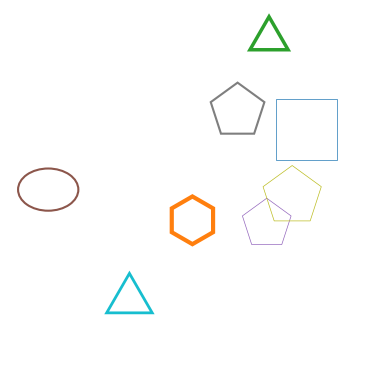[{"shape": "square", "thickness": 0.5, "radius": 0.39, "center": [0.796, 0.664]}, {"shape": "hexagon", "thickness": 3, "radius": 0.31, "center": [0.5, 0.428]}, {"shape": "triangle", "thickness": 2.5, "radius": 0.29, "center": [0.699, 0.899]}, {"shape": "pentagon", "thickness": 0.5, "radius": 0.33, "center": [0.693, 0.419]}, {"shape": "oval", "thickness": 1.5, "radius": 0.39, "center": [0.125, 0.508]}, {"shape": "pentagon", "thickness": 1.5, "radius": 0.37, "center": [0.617, 0.712]}, {"shape": "pentagon", "thickness": 0.5, "radius": 0.4, "center": [0.759, 0.491]}, {"shape": "triangle", "thickness": 2, "radius": 0.34, "center": [0.336, 0.222]}]